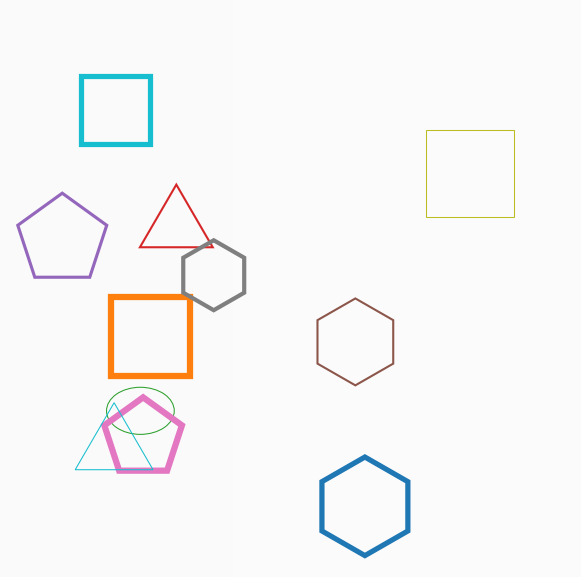[{"shape": "hexagon", "thickness": 2.5, "radius": 0.43, "center": [0.628, 0.122]}, {"shape": "square", "thickness": 3, "radius": 0.34, "center": [0.259, 0.416]}, {"shape": "oval", "thickness": 0.5, "radius": 0.29, "center": [0.242, 0.288]}, {"shape": "triangle", "thickness": 1, "radius": 0.36, "center": [0.303, 0.607]}, {"shape": "pentagon", "thickness": 1.5, "radius": 0.4, "center": [0.107, 0.584]}, {"shape": "hexagon", "thickness": 1, "radius": 0.38, "center": [0.611, 0.407]}, {"shape": "pentagon", "thickness": 3, "radius": 0.35, "center": [0.246, 0.241]}, {"shape": "hexagon", "thickness": 2, "radius": 0.3, "center": [0.368, 0.523]}, {"shape": "square", "thickness": 0.5, "radius": 0.38, "center": [0.809, 0.699]}, {"shape": "triangle", "thickness": 0.5, "radius": 0.39, "center": [0.196, 0.224]}, {"shape": "square", "thickness": 2.5, "radius": 0.29, "center": [0.199, 0.808]}]